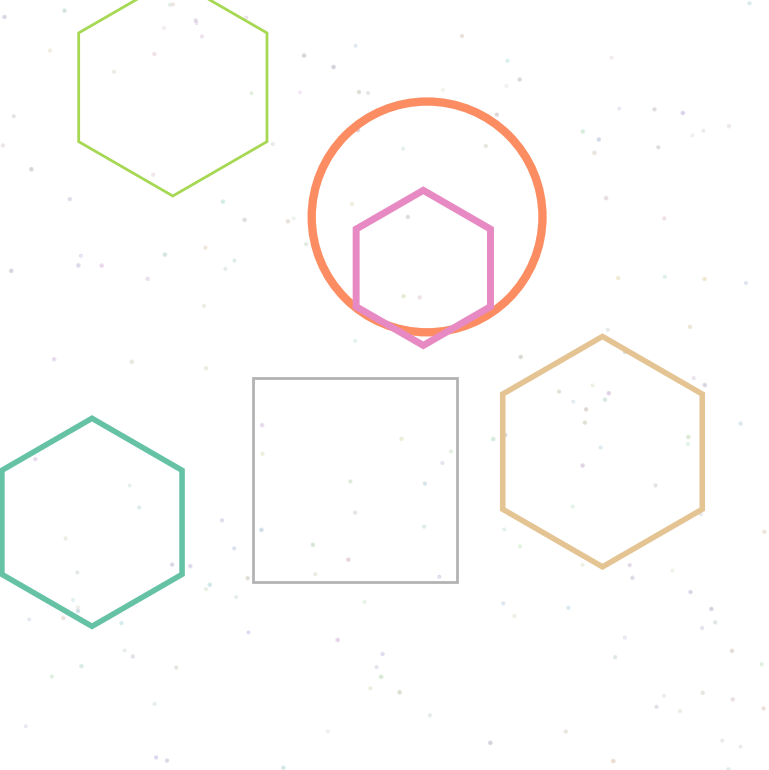[{"shape": "hexagon", "thickness": 2, "radius": 0.68, "center": [0.119, 0.322]}, {"shape": "circle", "thickness": 3, "radius": 0.75, "center": [0.555, 0.718]}, {"shape": "hexagon", "thickness": 2.5, "radius": 0.5, "center": [0.55, 0.652]}, {"shape": "hexagon", "thickness": 1, "radius": 0.71, "center": [0.224, 0.887]}, {"shape": "hexagon", "thickness": 2, "radius": 0.75, "center": [0.782, 0.413]}, {"shape": "square", "thickness": 1, "radius": 0.66, "center": [0.461, 0.376]}]